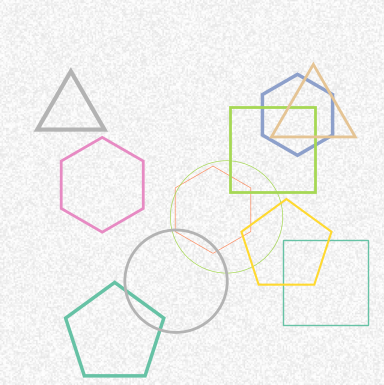[{"shape": "pentagon", "thickness": 2.5, "radius": 0.67, "center": [0.298, 0.132]}, {"shape": "square", "thickness": 1, "radius": 0.55, "center": [0.846, 0.266]}, {"shape": "hexagon", "thickness": 0.5, "radius": 0.57, "center": [0.553, 0.455]}, {"shape": "hexagon", "thickness": 2.5, "radius": 0.53, "center": [0.773, 0.702]}, {"shape": "hexagon", "thickness": 2, "radius": 0.62, "center": [0.266, 0.52]}, {"shape": "square", "thickness": 2, "radius": 0.55, "center": [0.708, 0.611]}, {"shape": "circle", "thickness": 0.5, "radius": 0.73, "center": [0.588, 0.437]}, {"shape": "pentagon", "thickness": 1.5, "radius": 0.61, "center": [0.744, 0.36]}, {"shape": "triangle", "thickness": 2, "radius": 0.63, "center": [0.814, 0.707]}, {"shape": "circle", "thickness": 2, "radius": 0.67, "center": [0.457, 0.27]}, {"shape": "triangle", "thickness": 3, "radius": 0.5, "center": [0.184, 0.714]}]